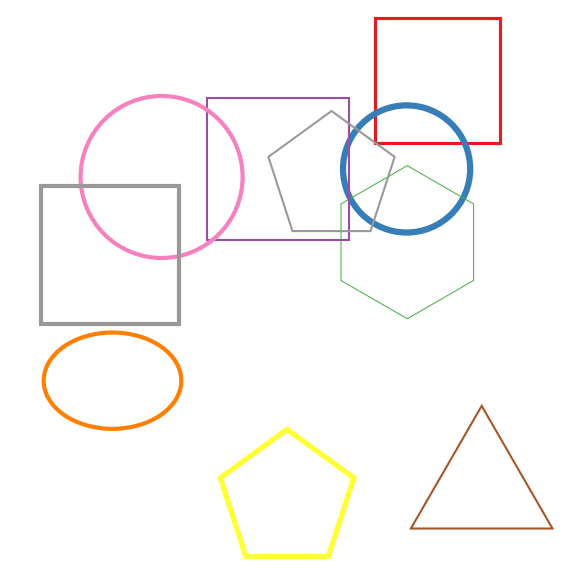[{"shape": "square", "thickness": 1.5, "radius": 0.54, "center": [0.757, 0.859]}, {"shape": "circle", "thickness": 3, "radius": 0.55, "center": [0.704, 0.707]}, {"shape": "hexagon", "thickness": 0.5, "radius": 0.66, "center": [0.705, 0.58]}, {"shape": "square", "thickness": 1, "radius": 0.62, "center": [0.482, 0.706]}, {"shape": "oval", "thickness": 2, "radius": 0.6, "center": [0.195, 0.34]}, {"shape": "pentagon", "thickness": 2.5, "radius": 0.61, "center": [0.497, 0.134]}, {"shape": "triangle", "thickness": 1, "radius": 0.71, "center": [0.834, 0.155]}, {"shape": "circle", "thickness": 2, "radius": 0.7, "center": [0.28, 0.693]}, {"shape": "pentagon", "thickness": 1, "radius": 0.57, "center": [0.574, 0.692]}, {"shape": "square", "thickness": 2, "radius": 0.6, "center": [0.191, 0.558]}]